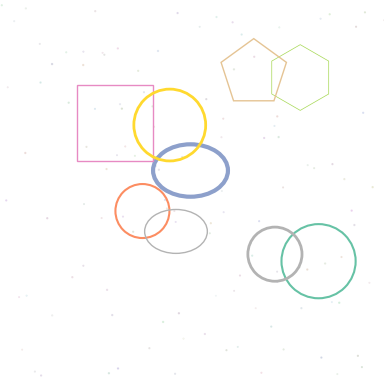[{"shape": "circle", "thickness": 1.5, "radius": 0.48, "center": [0.827, 0.322]}, {"shape": "circle", "thickness": 1.5, "radius": 0.35, "center": [0.37, 0.452]}, {"shape": "oval", "thickness": 3, "radius": 0.49, "center": [0.495, 0.557]}, {"shape": "square", "thickness": 1, "radius": 0.49, "center": [0.299, 0.682]}, {"shape": "hexagon", "thickness": 0.5, "radius": 0.43, "center": [0.78, 0.799]}, {"shape": "circle", "thickness": 2, "radius": 0.47, "center": [0.441, 0.675]}, {"shape": "pentagon", "thickness": 1, "radius": 0.45, "center": [0.659, 0.81]}, {"shape": "oval", "thickness": 1, "radius": 0.41, "center": [0.457, 0.399]}, {"shape": "circle", "thickness": 2, "radius": 0.35, "center": [0.714, 0.34]}]